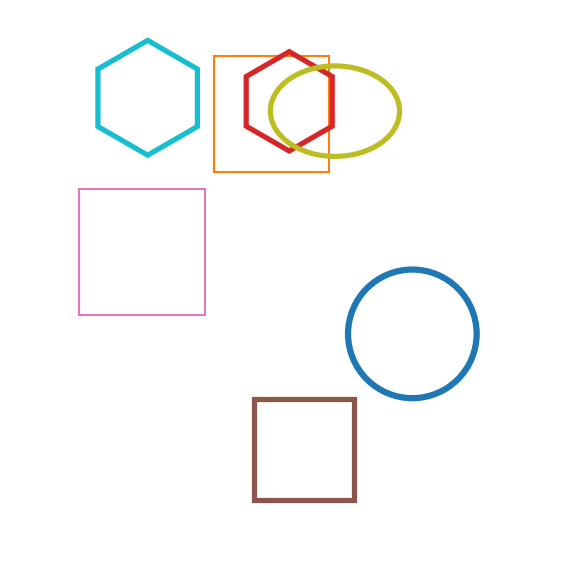[{"shape": "circle", "thickness": 3, "radius": 0.56, "center": [0.714, 0.421]}, {"shape": "square", "thickness": 1, "radius": 0.5, "center": [0.47, 0.801]}, {"shape": "hexagon", "thickness": 2.5, "radius": 0.43, "center": [0.501, 0.824]}, {"shape": "square", "thickness": 2.5, "radius": 0.44, "center": [0.526, 0.221]}, {"shape": "square", "thickness": 1, "radius": 0.55, "center": [0.247, 0.563]}, {"shape": "oval", "thickness": 2.5, "radius": 0.56, "center": [0.58, 0.807]}, {"shape": "hexagon", "thickness": 2.5, "radius": 0.5, "center": [0.256, 0.83]}]